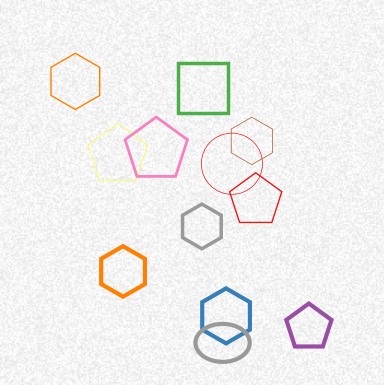[{"shape": "circle", "thickness": 0.5, "radius": 0.4, "center": [0.602, 0.575]}, {"shape": "pentagon", "thickness": 1, "radius": 0.36, "center": [0.664, 0.48]}, {"shape": "hexagon", "thickness": 3, "radius": 0.36, "center": [0.587, 0.179]}, {"shape": "square", "thickness": 2.5, "radius": 0.33, "center": [0.527, 0.771]}, {"shape": "pentagon", "thickness": 3, "radius": 0.31, "center": [0.802, 0.15]}, {"shape": "hexagon", "thickness": 3, "radius": 0.33, "center": [0.32, 0.295]}, {"shape": "hexagon", "thickness": 1, "radius": 0.37, "center": [0.196, 0.789]}, {"shape": "pentagon", "thickness": 0.5, "radius": 0.41, "center": [0.306, 0.598]}, {"shape": "hexagon", "thickness": 0.5, "radius": 0.31, "center": [0.654, 0.634]}, {"shape": "pentagon", "thickness": 2, "radius": 0.43, "center": [0.406, 0.611]}, {"shape": "oval", "thickness": 3, "radius": 0.35, "center": [0.578, 0.109]}, {"shape": "hexagon", "thickness": 2.5, "radius": 0.29, "center": [0.524, 0.412]}]